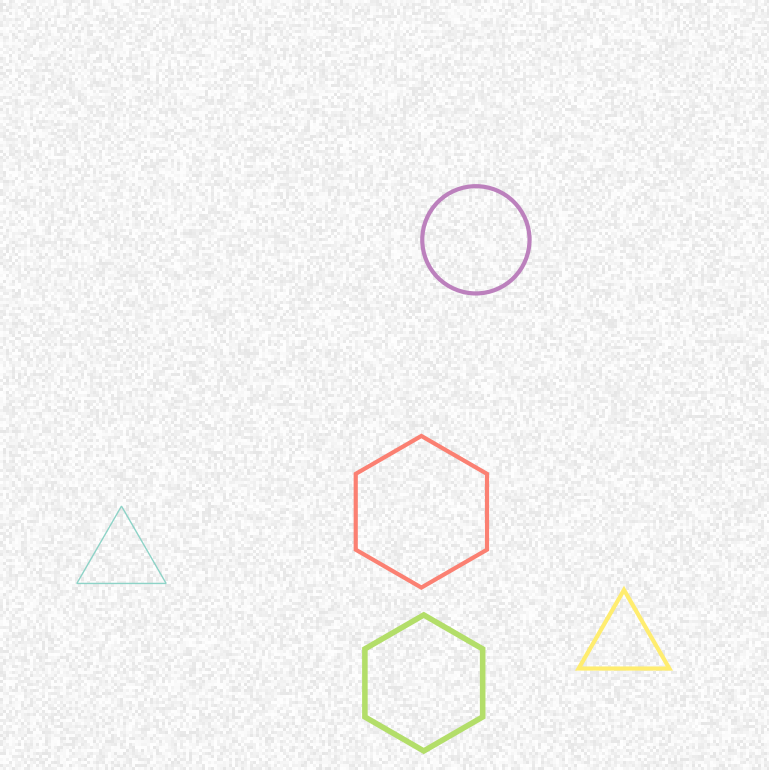[{"shape": "triangle", "thickness": 0.5, "radius": 0.33, "center": [0.158, 0.276]}, {"shape": "hexagon", "thickness": 1.5, "radius": 0.49, "center": [0.547, 0.335]}, {"shape": "hexagon", "thickness": 2, "radius": 0.44, "center": [0.55, 0.113]}, {"shape": "circle", "thickness": 1.5, "radius": 0.35, "center": [0.618, 0.689]}, {"shape": "triangle", "thickness": 1.5, "radius": 0.34, "center": [0.81, 0.166]}]